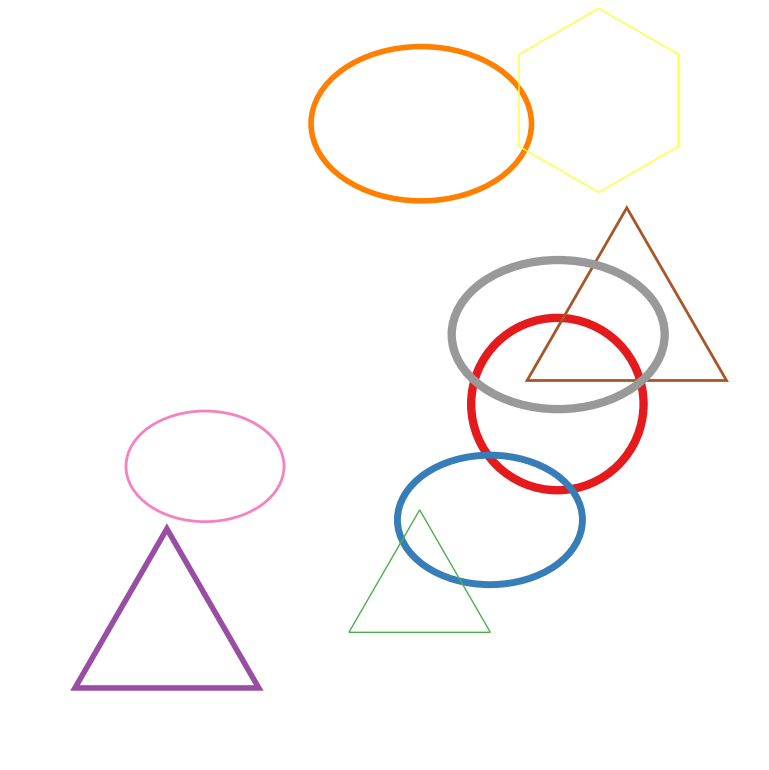[{"shape": "circle", "thickness": 3, "radius": 0.56, "center": [0.724, 0.475]}, {"shape": "oval", "thickness": 2.5, "radius": 0.6, "center": [0.636, 0.325]}, {"shape": "triangle", "thickness": 0.5, "radius": 0.53, "center": [0.545, 0.232]}, {"shape": "triangle", "thickness": 2, "radius": 0.69, "center": [0.217, 0.175]}, {"shape": "oval", "thickness": 2, "radius": 0.72, "center": [0.547, 0.839]}, {"shape": "hexagon", "thickness": 0.5, "radius": 0.6, "center": [0.778, 0.87]}, {"shape": "triangle", "thickness": 1, "radius": 0.75, "center": [0.814, 0.581]}, {"shape": "oval", "thickness": 1, "radius": 0.51, "center": [0.266, 0.394]}, {"shape": "oval", "thickness": 3, "radius": 0.69, "center": [0.725, 0.565]}]